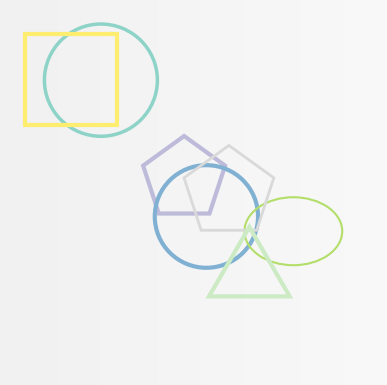[{"shape": "circle", "thickness": 2.5, "radius": 0.73, "center": [0.26, 0.792]}, {"shape": "pentagon", "thickness": 3, "radius": 0.56, "center": [0.475, 0.535]}, {"shape": "circle", "thickness": 3, "radius": 0.67, "center": [0.533, 0.438]}, {"shape": "oval", "thickness": 1.5, "radius": 0.63, "center": [0.757, 0.399]}, {"shape": "pentagon", "thickness": 2, "radius": 0.61, "center": [0.591, 0.5]}, {"shape": "triangle", "thickness": 3, "radius": 0.6, "center": [0.643, 0.29]}, {"shape": "square", "thickness": 3, "radius": 0.59, "center": [0.183, 0.793]}]